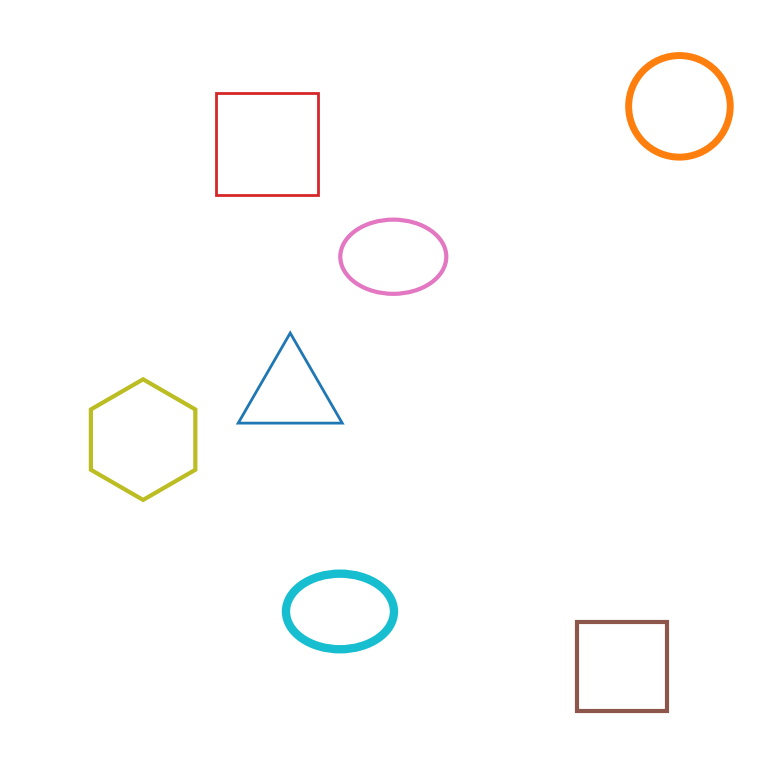[{"shape": "triangle", "thickness": 1, "radius": 0.39, "center": [0.377, 0.489]}, {"shape": "circle", "thickness": 2.5, "radius": 0.33, "center": [0.882, 0.862]}, {"shape": "square", "thickness": 1, "radius": 0.33, "center": [0.347, 0.813]}, {"shape": "square", "thickness": 1.5, "radius": 0.29, "center": [0.808, 0.134]}, {"shape": "oval", "thickness": 1.5, "radius": 0.34, "center": [0.511, 0.667]}, {"shape": "hexagon", "thickness": 1.5, "radius": 0.39, "center": [0.186, 0.429]}, {"shape": "oval", "thickness": 3, "radius": 0.35, "center": [0.442, 0.206]}]